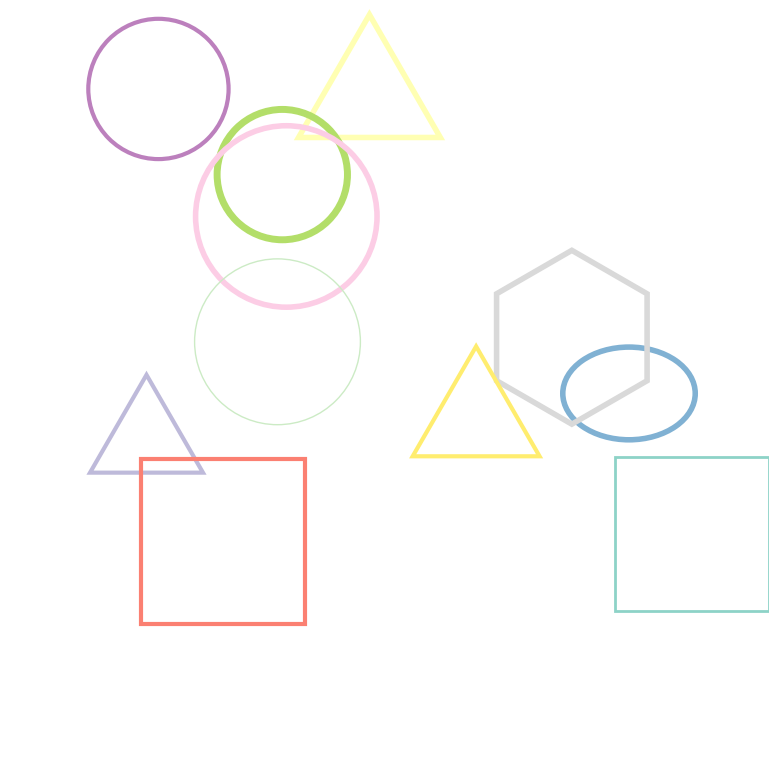[{"shape": "square", "thickness": 1, "radius": 0.5, "center": [0.898, 0.306]}, {"shape": "triangle", "thickness": 2, "radius": 0.53, "center": [0.48, 0.875]}, {"shape": "triangle", "thickness": 1.5, "radius": 0.42, "center": [0.19, 0.429]}, {"shape": "square", "thickness": 1.5, "radius": 0.53, "center": [0.289, 0.297]}, {"shape": "oval", "thickness": 2, "radius": 0.43, "center": [0.817, 0.489]}, {"shape": "circle", "thickness": 2.5, "radius": 0.42, "center": [0.367, 0.773]}, {"shape": "circle", "thickness": 2, "radius": 0.59, "center": [0.372, 0.719]}, {"shape": "hexagon", "thickness": 2, "radius": 0.56, "center": [0.743, 0.562]}, {"shape": "circle", "thickness": 1.5, "radius": 0.46, "center": [0.206, 0.884]}, {"shape": "circle", "thickness": 0.5, "radius": 0.54, "center": [0.36, 0.556]}, {"shape": "triangle", "thickness": 1.5, "radius": 0.48, "center": [0.618, 0.455]}]